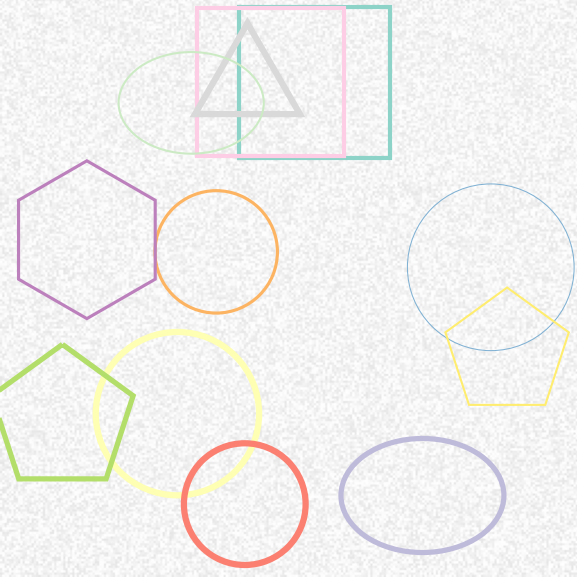[{"shape": "square", "thickness": 2, "radius": 0.65, "center": [0.545, 0.856]}, {"shape": "circle", "thickness": 3, "radius": 0.71, "center": [0.307, 0.283]}, {"shape": "oval", "thickness": 2.5, "radius": 0.71, "center": [0.732, 0.141]}, {"shape": "circle", "thickness": 3, "radius": 0.53, "center": [0.424, 0.126]}, {"shape": "circle", "thickness": 0.5, "radius": 0.72, "center": [0.85, 0.536]}, {"shape": "circle", "thickness": 1.5, "radius": 0.53, "center": [0.374, 0.563]}, {"shape": "pentagon", "thickness": 2.5, "radius": 0.64, "center": [0.108, 0.274]}, {"shape": "square", "thickness": 2, "radius": 0.64, "center": [0.469, 0.857]}, {"shape": "triangle", "thickness": 3, "radius": 0.52, "center": [0.428, 0.854]}, {"shape": "hexagon", "thickness": 1.5, "radius": 0.68, "center": [0.15, 0.584]}, {"shape": "oval", "thickness": 1, "radius": 0.63, "center": [0.331, 0.821]}, {"shape": "pentagon", "thickness": 1, "radius": 0.56, "center": [0.878, 0.389]}]